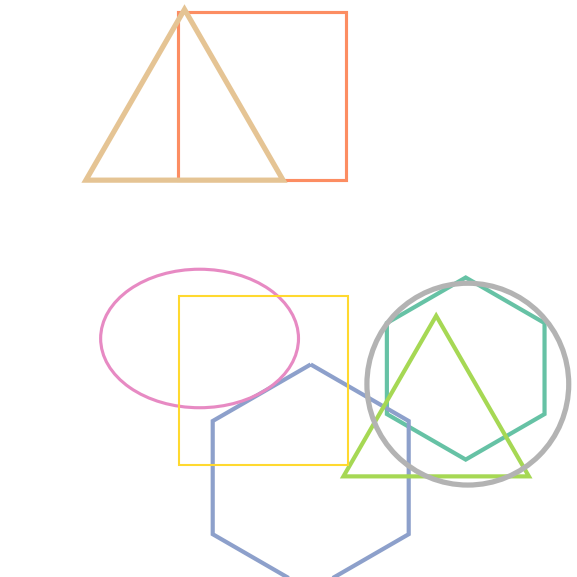[{"shape": "hexagon", "thickness": 2, "radius": 0.79, "center": [0.806, 0.361]}, {"shape": "square", "thickness": 1.5, "radius": 0.73, "center": [0.454, 0.833]}, {"shape": "hexagon", "thickness": 2, "radius": 0.98, "center": [0.538, 0.172]}, {"shape": "oval", "thickness": 1.5, "radius": 0.86, "center": [0.346, 0.413]}, {"shape": "triangle", "thickness": 2, "radius": 0.93, "center": [0.755, 0.267]}, {"shape": "square", "thickness": 1, "radius": 0.73, "center": [0.456, 0.341]}, {"shape": "triangle", "thickness": 2.5, "radius": 0.99, "center": [0.319, 0.786]}, {"shape": "circle", "thickness": 2.5, "radius": 0.87, "center": [0.81, 0.334]}]